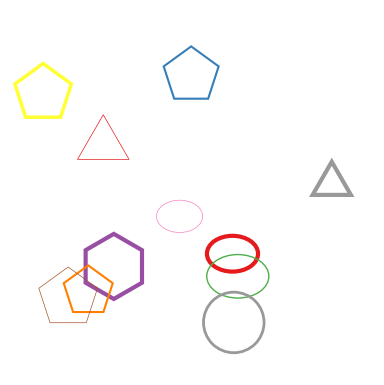[{"shape": "triangle", "thickness": 0.5, "radius": 0.39, "center": [0.268, 0.625]}, {"shape": "oval", "thickness": 3, "radius": 0.33, "center": [0.604, 0.341]}, {"shape": "pentagon", "thickness": 1.5, "radius": 0.38, "center": [0.497, 0.804]}, {"shape": "oval", "thickness": 1, "radius": 0.4, "center": [0.618, 0.282]}, {"shape": "hexagon", "thickness": 3, "radius": 0.42, "center": [0.296, 0.308]}, {"shape": "pentagon", "thickness": 1.5, "radius": 0.33, "center": [0.229, 0.244]}, {"shape": "pentagon", "thickness": 2.5, "radius": 0.39, "center": [0.112, 0.758]}, {"shape": "pentagon", "thickness": 0.5, "radius": 0.4, "center": [0.177, 0.227]}, {"shape": "oval", "thickness": 0.5, "radius": 0.3, "center": [0.466, 0.438]}, {"shape": "circle", "thickness": 2, "radius": 0.39, "center": [0.607, 0.162]}, {"shape": "triangle", "thickness": 3, "radius": 0.29, "center": [0.862, 0.522]}]